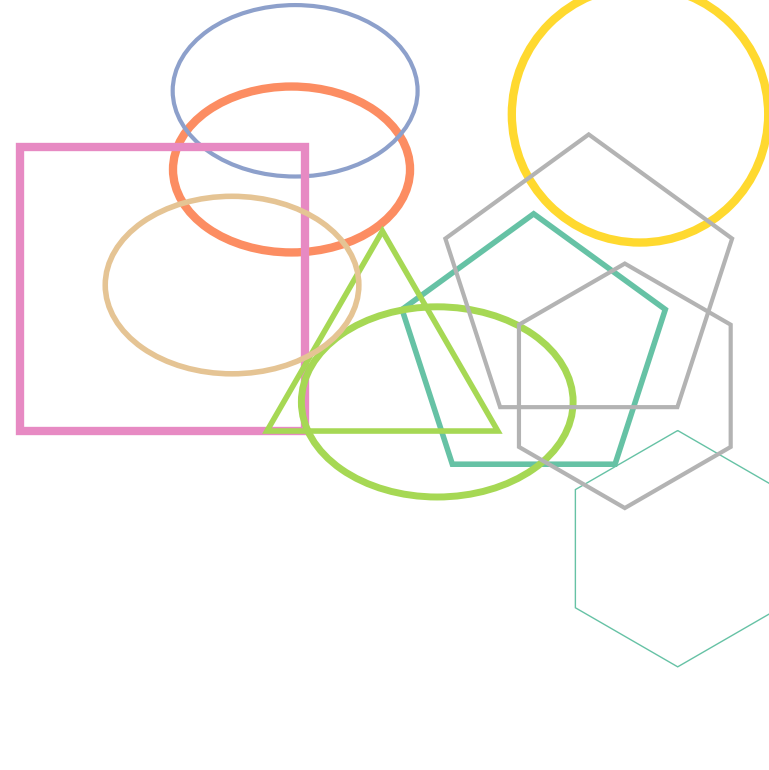[{"shape": "pentagon", "thickness": 2, "radius": 0.9, "center": [0.693, 0.543]}, {"shape": "hexagon", "thickness": 0.5, "radius": 0.77, "center": [0.88, 0.287]}, {"shape": "oval", "thickness": 3, "radius": 0.77, "center": [0.379, 0.78]}, {"shape": "oval", "thickness": 1.5, "radius": 0.8, "center": [0.383, 0.882]}, {"shape": "square", "thickness": 3, "radius": 0.92, "center": [0.211, 0.625]}, {"shape": "oval", "thickness": 2.5, "radius": 0.88, "center": [0.568, 0.478]}, {"shape": "triangle", "thickness": 2, "radius": 0.87, "center": [0.497, 0.527]}, {"shape": "circle", "thickness": 3, "radius": 0.83, "center": [0.831, 0.852]}, {"shape": "oval", "thickness": 2, "radius": 0.82, "center": [0.301, 0.63]}, {"shape": "hexagon", "thickness": 1.5, "radius": 0.79, "center": [0.811, 0.499]}, {"shape": "pentagon", "thickness": 1.5, "radius": 0.98, "center": [0.765, 0.63]}]